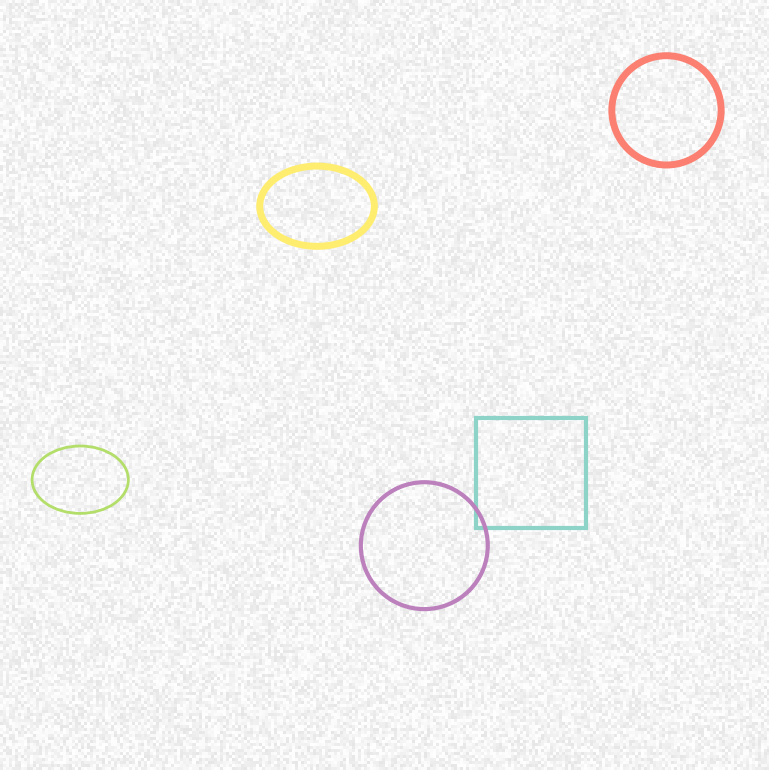[{"shape": "square", "thickness": 1.5, "radius": 0.36, "center": [0.69, 0.385]}, {"shape": "circle", "thickness": 2.5, "radius": 0.35, "center": [0.866, 0.857]}, {"shape": "oval", "thickness": 1, "radius": 0.31, "center": [0.104, 0.377]}, {"shape": "circle", "thickness": 1.5, "radius": 0.41, "center": [0.551, 0.291]}, {"shape": "oval", "thickness": 2.5, "radius": 0.37, "center": [0.412, 0.732]}]